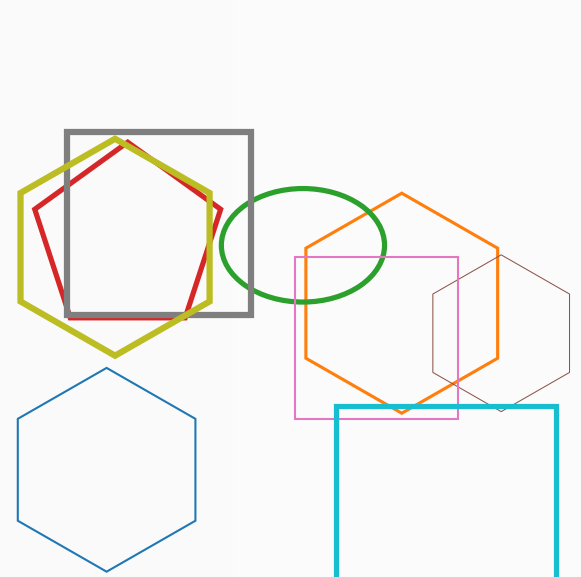[{"shape": "hexagon", "thickness": 1, "radius": 0.88, "center": [0.183, 0.186]}, {"shape": "hexagon", "thickness": 1.5, "radius": 0.95, "center": [0.691, 0.474]}, {"shape": "oval", "thickness": 2.5, "radius": 0.7, "center": [0.521, 0.574]}, {"shape": "pentagon", "thickness": 2.5, "radius": 0.84, "center": [0.22, 0.585]}, {"shape": "hexagon", "thickness": 0.5, "radius": 0.68, "center": [0.862, 0.422]}, {"shape": "square", "thickness": 1, "radius": 0.7, "center": [0.647, 0.413]}, {"shape": "square", "thickness": 3, "radius": 0.79, "center": [0.273, 0.612]}, {"shape": "hexagon", "thickness": 3, "radius": 0.94, "center": [0.198, 0.571]}, {"shape": "square", "thickness": 2.5, "radius": 0.95, "center": [0.768, 0.107]}]